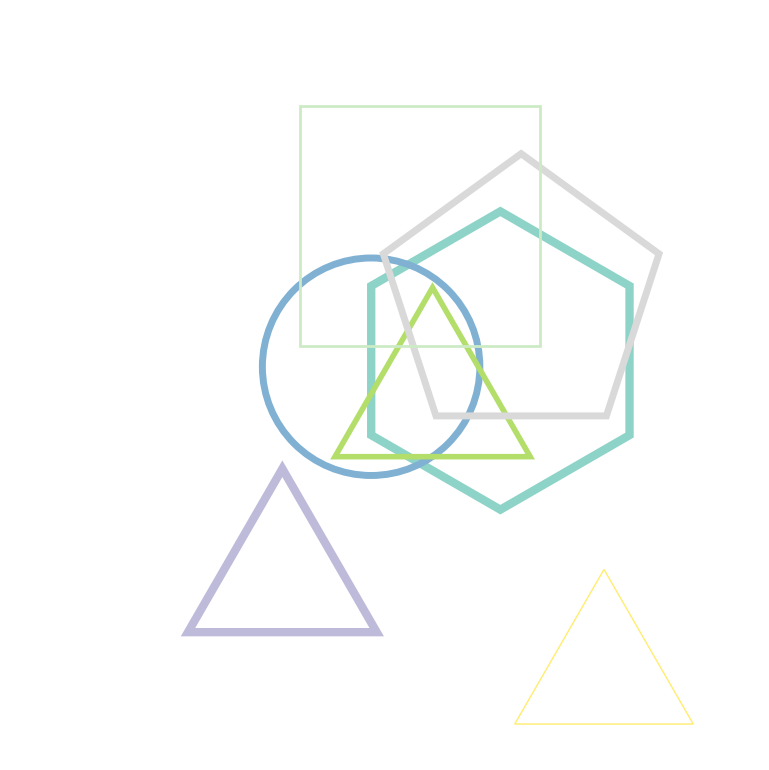[{"shape": "hexagon", "thickness": 3, "radius": 0.97, "center": [0.65, 0.532]}, {"shape": "triangle", "thickness": 3, "radius": 0.71, "center": [0.367, 0.25]}, {"shape": "circle", "thickness": 2.5, "radius": 0.71, "center": [0.482, 0.524]}, {"shape": "triangle", "thickness": 2, "radius": 0.73, "center": [0.562, 0.48]}, {"shape": "pentagon", "thickness": 2.5, "radius": 0.94, "center": [0.677, 0.612]}, {"shape": "square", "thickness": 1, "radius": 0.78, "center": [0.546, 0.707]}, {"shape": "triangle", "thickness": 0.5, "radius": 0.67, "center": [0.784, 0.127]}]